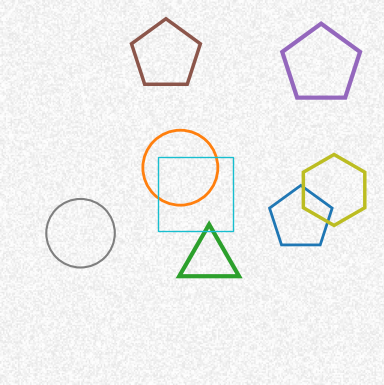[{"shape": "pentagon", "thickness": 2, "radius": 0.43, "center": [0.781, 0.433]}, {"shape": "circle", "thickness": 2, "radius": 0.49, "center": [0.468, 0.564]}, {"shape": "triangle", "thickness": 3, "radius": 0.45, "center": [0.543, 0.327]}, {"shape": "pentagon", "thickness": 3, "radius": 0.53, "center": [0.834, 0.832]}, {"shape": "pentagon", "thickness": 2.5, "radius": 0.47, "center": [0.431, 0.857]}, {"shape": "circle", "thickness": 1.5, "radius": 0.44, "center": [0.209, 0.394]}, {"shape": "hexagon", "thickness": 2.5, "radius": 0.46, "center": [0.868, 0.507]}, {"shape": "square", "thickness": 1, "radius": 0.49, "center": [0.507, 0.496]}]